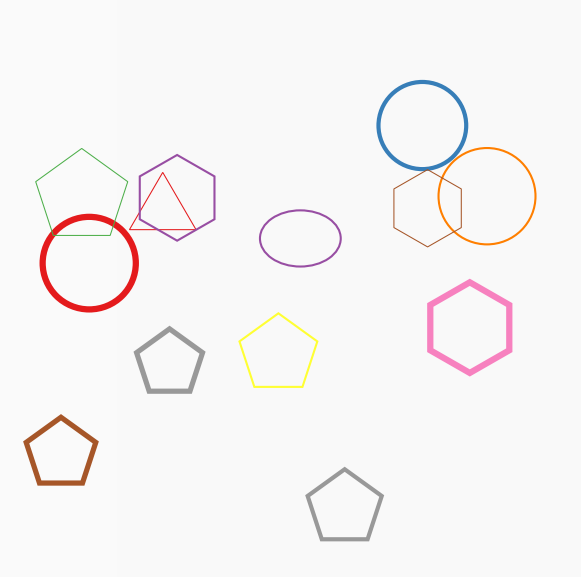[{"shape": "triangle", "thickness": 0.5, "radius": 0.33, "center": [0.28, 0.635]}, {"shape": "circle", "thickness": 3, "radius": 0.4, "center": [0.154, 0.543]}, {"shape": "circle", "thickness": 2, "radius": 0.38, "center": [0.727, 0.782]}, {"shape": "pentagon", "thickness": 0.5, "radius": 0.42, "center": [0.141, 0.659]}, {"shape": "hexagon", "thickness": 1, "radius": 0.37, "center": [0.305, 0.657]}, {"shape": "oval", "thickness": 1, "radius": 0.35, "center": [0.517, 0.586]}, {"shape": "circle", "thickness": 1, "radius": 0.42, "center": [0.838, 0.659]}, {"shape": "pentagon", "thickness": 1, "radius": 0.35, "center": [0.479, 0.386]}, {"shape": "pentagon", "thickness": 2.5, "radius": 0.31, "center": [0.105, 0.214]}, {"shape": "hexagon", "thickness": 0.5, "radius": 0.33, "center": [0.736, 0.639]}, {"shape": "hexagon", "thickness": 3, "radius": 0.39, "center": [0.808, 0.432]}, {"shape": "pentagon", "thickness": 2.5, "radius": 0.3, "center": [0.292, 0.37]}, {"shape": "pentagon", "thickness": 2, "radius": 0.34, "center": [0.593, 0.12]}]